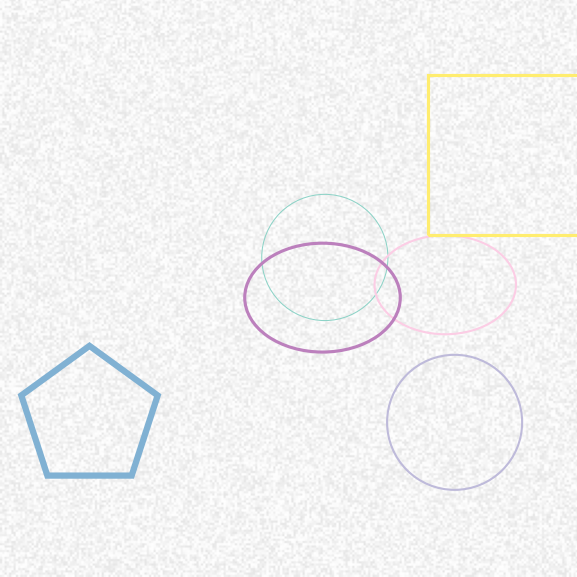[{"shape": "circle", "thickness": 0.5, "radius": 0.55, "center": [0.562, 0.553]}, {"shape": "circle", "thickness": 1, "radius": 0.58, "center": [0.787, 0.268]}, {"shape": "pentagon", "thickness": 3, "radius": 0.62, "center": [0.155, 0.276]}, {"shape": "oval", "thickness": 1, "radius": 0.61, "center": [0.771, 0.506]}, {"shape": "oval", "thickness": 1.5, "radius": 0.67, "center": [0.558, 0.484]}, {"shape": "square", "thickness": 1.5, "radius": 0.69, "center": [0.879, 0.73]}]